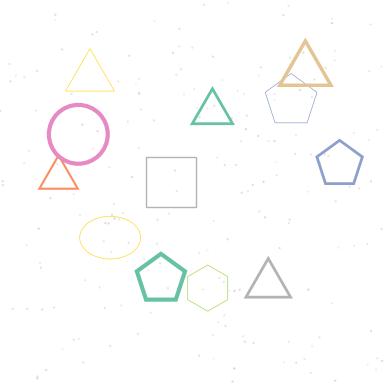[{"shape": "pentagon", "thickness": 3, "radius": 0.33, "center": [0.418, 0.275]}, {"shape": "triangle", "thickness": 2, "radius": 0.3, "center": [0.552, 0.709]}, {"shape": "triangle", "thickness": 1.5, "radius": 0.29, "center": [0.152, 0.539]}, {"shape": "pentagon", "thickness": 2, "radius": 0.31, "center": [0.882, 0.573]}, {"shape": "pentagon", "thickness": 0.5, "radius": 0.35, "center": [0.756, 0.738]}, {"shape": "circle", "thickness": 3, "radius": 0.38, "center": [0.203, 0.651]}, {"shape": "hexagon", "thickness": 0.5, "radius": 0.3, "center": [0.54, 0.252]}, {"shape": "triangle", "thickness": 0.5, "radius": 0.37, "center": [0.234, 0.8]}, {"shape": "oval", "thickness": 0.5, "radius": 0.4, "center": [0.286, 0.383]}, {"shape": "triangle", "thickness": 2.5, "radius": 0.38, "center": [0.793, 0.817]}, {"shape": "square", "thickness": 1, "radius": 0.32, "center": [0.444, 0.528]}, {"shape": "triangle", "thickness": 2, "radius": 0.33, "center": [0.697, 0.262]}]